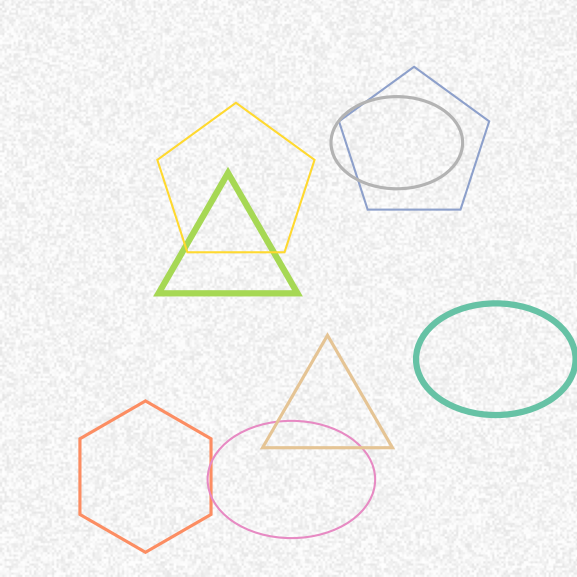[{"shape": "oval", "thickness": 3, "radius": 0.69, "center": [0.859, 0.377]}, {"shape": "hexagon", "thickness": 1.5, "radius": 0.66, "center": [0.252, 0.174]}, {"shape": "pentagon", "thickness": 1, "radius": 0.68, "center": [0.717, 0.747]}, {"shape": "oval", "thickness": 1, "radius": 0.73, "center": [0.505, 0.169]}, {"shape": "triangle", "thickness": 3, "radius": 0.69, "center": [0.395, 0.561]}, {"shape": "pentagon", "thickness": 1, "radius": 0.72, "center": [0.409, 0.678]}, {"shape": "triangle", "thickness": 1.5, "radius": 0.65, "center": [0.567, 0.289]}, {"shape": "oval", "thickness": 1.5, "radius": 0.57, "center": [0.687, 0.752]}]